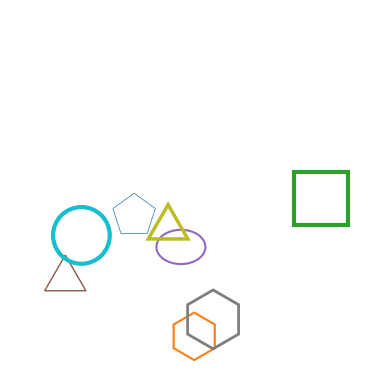[{"shape": "pentagon", "thickness": 0.5, "radius": 0.29, "center": [0.348, 0.44]}, {"shape": "hexagon", "thickness": 1.5, "radius": 0.31, "center": [0.504, 0.126]}, {"shape": "square", "thickness": 3, "radius": 0.35, "center": [0.834, 0.484]}, {"shape": "oval", "thickness": 1.5, "radius": 0.32, "center": [0.47, 0.359]}, {"shape": "triangle", "thickness": 1, "radius": 0.31, "center": [0.17, 0.276]}, {"shape": "hexagon", "thickness": 2, "radius": 0.38, "center": [0.554, 0.17]}, {"shape": "triangle", "thickness": 2.5, "radius": 0.3, "center": [0.437, 0.409]}, {"shape": "circle", "thickness": 3, "radius": 0.37, "center": [0.211, 0.389]}]